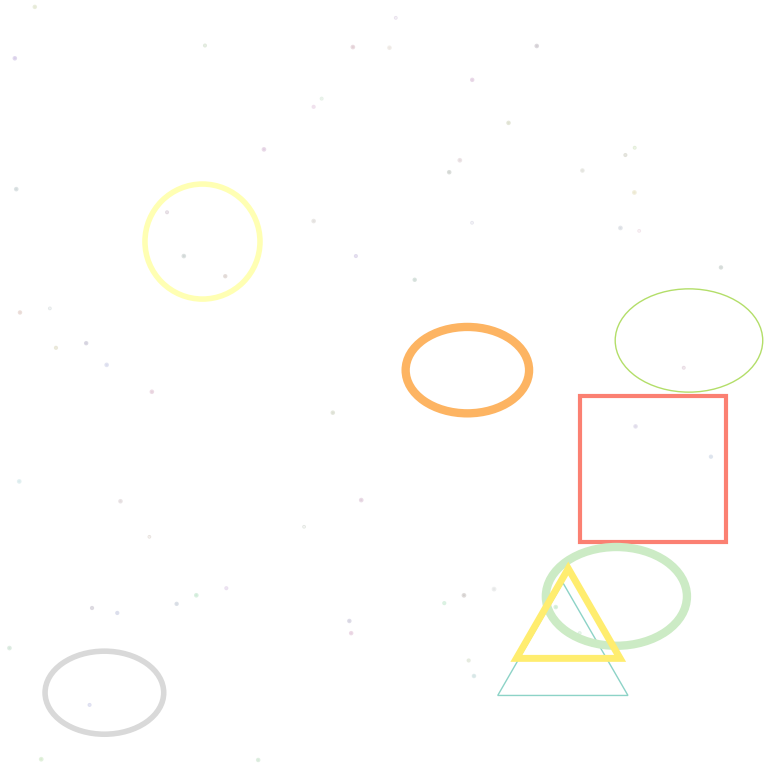[{"shape": "triangle", "thickness": 0.5, "radius": 0.49, "center": [0.731, 0.146]}, {"shape": "circle", "thickness": 2, "radius": 0.37, "center": [0.263, 0.686]}, {"shape": "square", "thickness": 1.5, "radius": 0.47, "center": [0.848, 0.391]}, {"shape": "oval", "thickness": 3, "radius": 0.4, "center": [0.607, 0.519]}, {"shape": "oval", "thickness": 0.5, "radius": 0.48, "center": [0.895, 0.558]}, {"shape": "oval", "thickness": 2, "radius": 0.39, "center": [0.136, 0.1]}, {"shape": "oval", "thickness": 3, "radius": 0.46, "center": [0.801, 0.225]}, {"shape": "triangle", "thickness": 2.5, "radius": 0.39, "center": [0.738, 0.184]}]